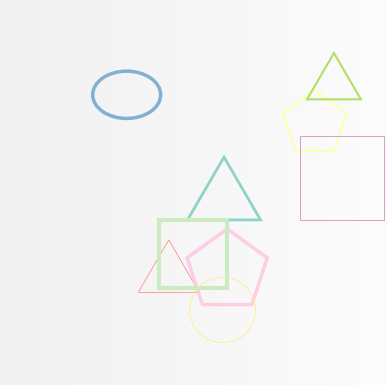[{"shape": "triangle", "thickness": 2, "radius": 0.54, "center": [0.578, 0.483]}, {"shape": "pentagon", "thickness": 1.5, "radius": 0.43, "center": [0.812, 0.678]}, {"shape": "triangle", "thickness": 0.5, "radius": 0.45, "center": [0.436, 0.286]}, {"shape": "oval", "thickness": 2.5, "radius": 0.44, "center": [0.327, 0.754]}, {"shape": "triangle", "thickness": 1.5, "radius": 0.4, "center": [0.862, 0.782]}, {"shape": "pentagon", "thickness": 2.5, "radius": 0.54, "center": [0.586, 0.297]}, {"shape": "square", "thickness": 0.5, "radius": 0.54, "center": [0.882, 0.538]}, {"shape": "square", "thickness": 3, "radius": 0.44, "center": [0.498, 0.34]}, {"shape": "circle", "thickness": 0.5, "radius": 0.42, "center": [0.574, 0.195]}]